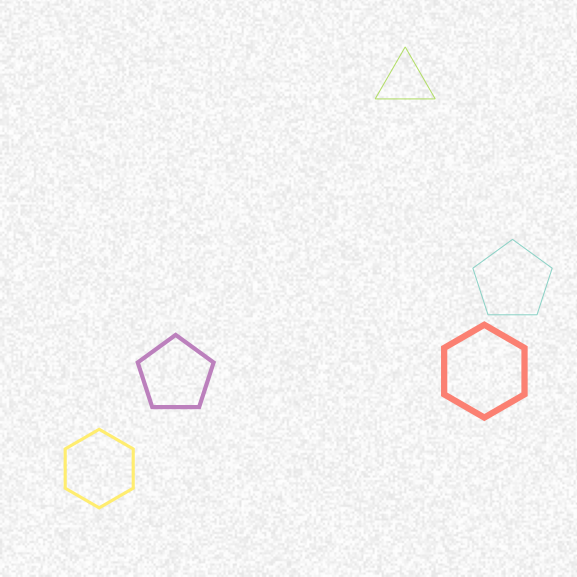[{"shape": "pentagon", "thickness": 0.5, "radius": 0.36, "center": [0.887, 0.512]}, {"shape": "hexagon", "thickness": 3, "radius": 0.4, "center": [0.839, 0.356]}, {"shape": "triangle", "thickness": 0.5, "radius": 0.3, "center": [0.702, 0.858]}, {"shape": "pentagon", "thickness": 2, "radius": 0.35, "center": [0.304, 0.35]}, {"shape": "hexagon", "thickness": 1.5, "radius": 0.34, "center": [0.172, 0.188]}]